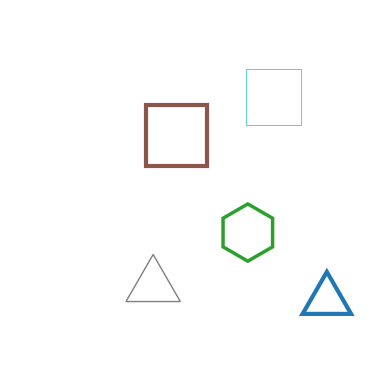[{"shape": "triangle", "thickness": 3, "radius": 0.36, "center": [0.849, 0.221]}, {"shape": "hexagon", "thickness": 2.5, "radius": 0.37, "center": [0.644, 0.396]}, {"shape": "square", "thickness": 3, "radius": 0.4, "center": [0.458, 0.649]}, {"shape": "triangle", "thickness": 1, "radius": 0.41, "center": [0.398, 0.258]}, {"shape": "square", "thickness": 0.5, "radius": 0.36, "center": [0.71, 0.748]}]